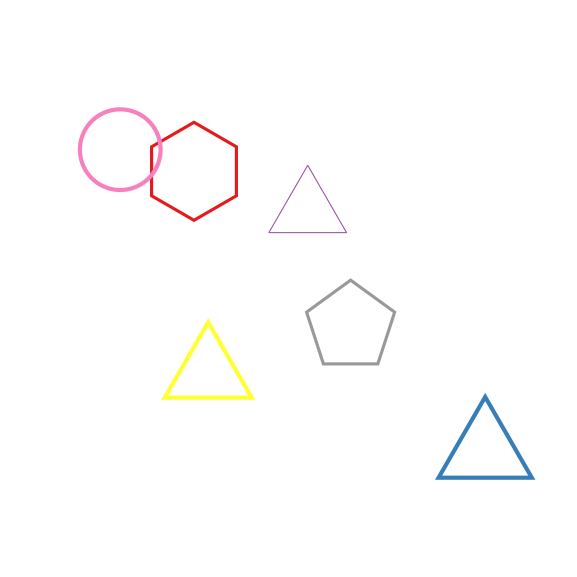[{"shape": "hexagon", "thickness": 1.5, "radius": 0.42, "center": [0.336, 0.703]}, {"shape": "triangle", "thickness": 2, "radius": 0.47, "center": [0.84, 0.219]}, {"shape": "triangle", "thickness": 0.5, "radius": 0.39, "center": [0.533, 0.635]}, {"shape": "triangle", "thickness": 2, "radius": 0.44, "center": [0.361, 0.354]}, {"shape": "circle", "thickness": 2, "radius": 0.35, "center": [0.208, 0.74]}, {"shape": "pentagon", "thickness": 1.5, "radius": 0.4, "center": [0.607, 0.434]}]